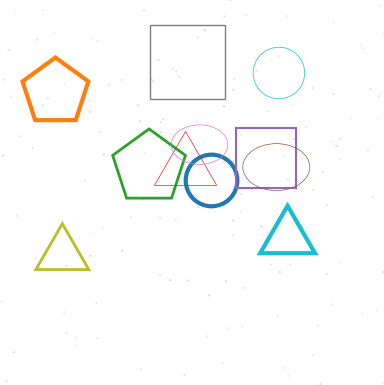[{"shape": "circle", "thickness": 3, "radius": 0.34, "center": [0.549, 0.531]}, {"shape": "pentagon", "thickness": 3, "radius": 0.45, "center": [0.144, 0.761]}, {"shape": "pentagon", "thickness": 2, "radius": 0.5, "center": [0.387, 0.566]}, {"shape": "triangle", "thickness": 0.5, "radius": 0.47, "center": [0.482, 0.565]}, {"shape": "square", "thickness": 1.5, "radius": 0.39, "center": [0.691, 0.59]}, {"shape": "oval", "thickness": 0.5, "radius": 0.44, "center": [0.718, 0.566]}, {"shape": "oval", "thickness": 0.5, "radius": 0.37, "center": [0.518, 0.624]}, {"shape": "square", "thickness": 1, "radius": 0.48, "center": [0.487, 0.839]}, {"shape": "triangle", "thickness": 2, "radius": 0.4, "center": [0.162, 0.34]}, {"shape": "circle", "thickness": 0.5, "radius": 0.33, "center": [0.724, 0.81]}, {"shape": "triangle", "thickness": 3, "radius": 0.41, "center": [0.747, 0.383]}]